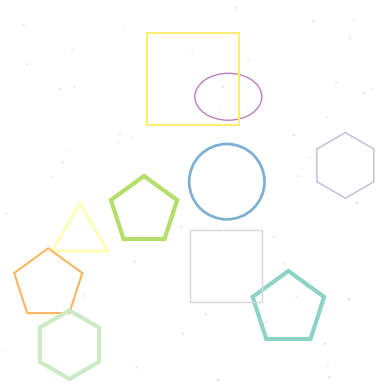[{"shape": "pentagon", "thickness": 3, "radius": 0.49, "center": [0.749, 0.199]}, {"shape": "triangle", "thickness": 2, "radius": 0.42, "center": [0.207, 0.389]}, {"shape": "hexagon", "thickness": 1, "radius": 0.43, "center": [0.897, 0.571]}, {"shape": "circle", "thickness": 2, "radius": 0.49, "center": [0.589, 0.528]}, {"shape": "pentagon", "thickness": 1.5, "radius": 0.47, "center": [0.125, 0.262]}, {"shape": "pentagon", "thickness": 3, "radius": 0.45, "center": [0.374, 0.452]}, {"shape": "square", "thickness": 1, "radius": 0.47, "center": [0.587, 0.309]}, {"shape": "oval", "thickness": 1, "radius": 0.44, "center": [0.593, 0.749]}, {"shape": "hexagon", "thickness": 3, "radius": 0.44, "center": [0.18, 0.105]}, {"shape": "square", "thickness": 1.5, "radius": 0.6, "center": [0.501, 0.796]}]